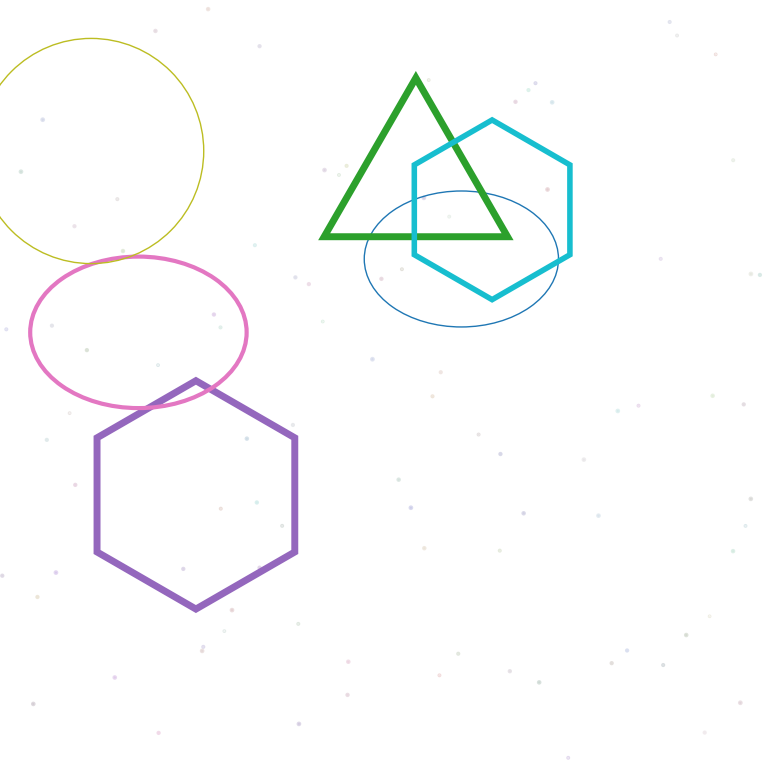[{"shape": "oval", "thickness": 0.5, "radius": 0.63, "center": [0.599, 0.664]}, {"shape": "triangle", "thickness": 2.5, "radius": 0.69, "center": [0.54, 0.761]}, {"shape": "hexagon", "thickness": 2.5, "radius": 0.74, "center": [0.254, 0.357]}, {"shape": "oval", "thickness": 1.5, "radius": 0.7, "center": [0.18, 0.568]}, {"shape": "circle", "thickness": 0.5, "radius": 0.73, "center": [0.118, 0.804]}, {"shape": "hexagon", "thickness": 2, "radius": 0.58, "center": [0.639, 0.728]}]